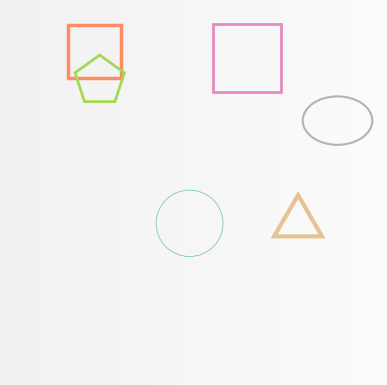[{"shape": "circle", "thickness": 0.5, "radius": 0.43, "center": [0.489, 0.42]}, {"shape": "square", "thickness": 2.5, "radius": 0.34, "center": [0.243, 0.866]}, {"shape": "square", "thickness": 2, "radius": 0.44, "center": [0.637, 0.849]}, {"shape": "pentagon", "thickness": 2, "radius": 0.33, "center": [0.257, 0.79]}, {"shape": "triangle", "thickness": 3, "radius": 0.36, "center": [0.769, 0.422]}, {"shape": "oval", "thickness": 1.5, "radius": 0.45, "center": [0.871, 0.687]}]